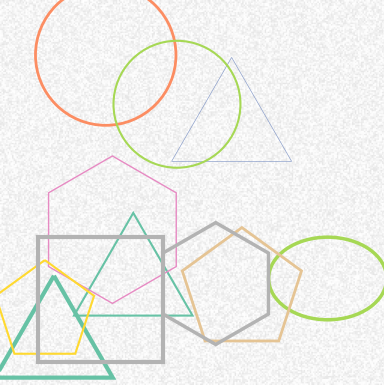[{"shape": "triangle", "thickness": 1.5, "radius": 0.89, "center": [0.346, 0.269]}, {"shape": "triangle", "thickness": 3, "radius": 0.88, "center": [0.14, 0.107]}, {"shape": "circle", "thickness": 2, "radius": 0.91, "center": [0.275, 0.857]}, {"shape": "triangle", "thickness": 0.5, "radius": 0.9, "center": [0.602, 0.671]}, {"shape": "hexagon", "thickness": 1, "radius": 0.96, "center": [0.292, 0.403]}, {"shape": "circle", "thickness": 1.5, "radius": 0.82, "center": [0.46, 0.729]}, {"shape": "oval", "thickness": 2.5, "radius": 0.77, "center": [0.851, 0.277]}, {"shape": "pentagon", "thickness": 1.5, "radius": 0.67, "center": [0.116, 0.19]}, {"shape": "pentagon", "thickness": 2, "radius": 0.81, "center": [0.628, 0.246]}, {"shape": "hexagon", "thickness": 2.5, "radius": 0.79, "center": [0.56, 0.263]}, {"shape": "square", "thickness": 3, "radius": 0.81, "center": [0.261, 0.222]}]